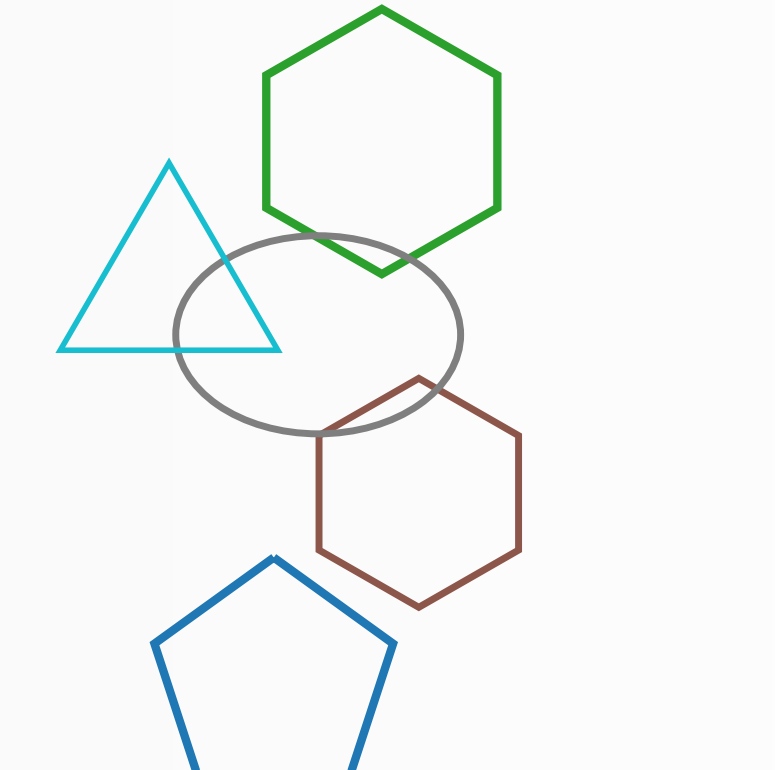[{"shape": "pentagon", "thickness": 3, "radius": 0.81, "center": [0.353, 0.114]}, {"shape": "hexagon", "thickness": 3, "radius": 0.86, "center": [0.493, 0.816]}, {"shape": "hexagon", "thickness": 2.5, "radius": 0.74, "center": [0.54, 0.36]}, {"shape": "oval", "thickness": 2.5, "radius": 0.92, "center": [0.411, 0.565]}, {"shape": "triangle", "thickness": 2, "radius": 0.81, "center": [0.218, 0.626]}]